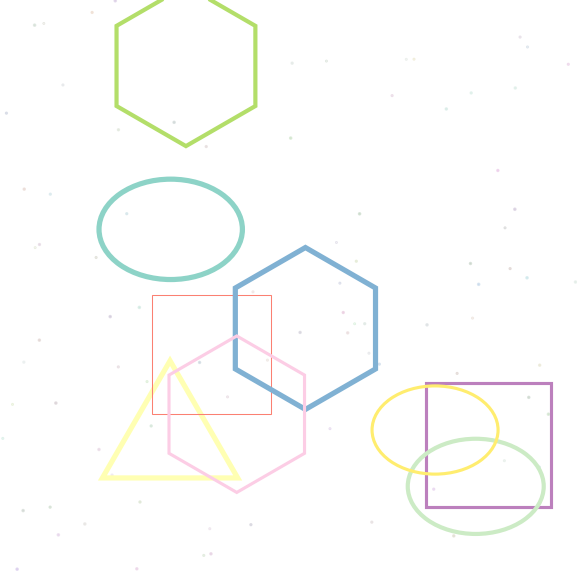[{"shape": "oval", "thickness": 2.5, "radius": 0.62, "center": [0.296, 0.602]}, {"shape": "triangle", "thickness": 2.5, "radius": 0.68, "center": [0.294, 0.239]}, {"shape": "square", "thickness": 0.5, "radius": 0.52, "center": [0.366, 0.385]}, {"shape": "hexagon", "thickness": 2.5, "radius": 0.7, "center": [0.529, 0.43]}, {"shape": "hexagon", "thickness": 2, "radius": 0.69, "center": [0.322, 0.885]}, {"shape": "hexagon", "thickness": 1.5, "radius": 0.68, "center": [0.41, 0.282]}, {"shape": "square", "thickness": 1.5, "radius": 0.54, "center": [0.846, 0.228]}, {"shape": "oval", "thickness": 2, "radius": 0.59, "center": [0.824, 0.157]}, {"shape": "oval", "thickness": 1.5, "radius": 0.55, "center": [0.753, 0.255]}]